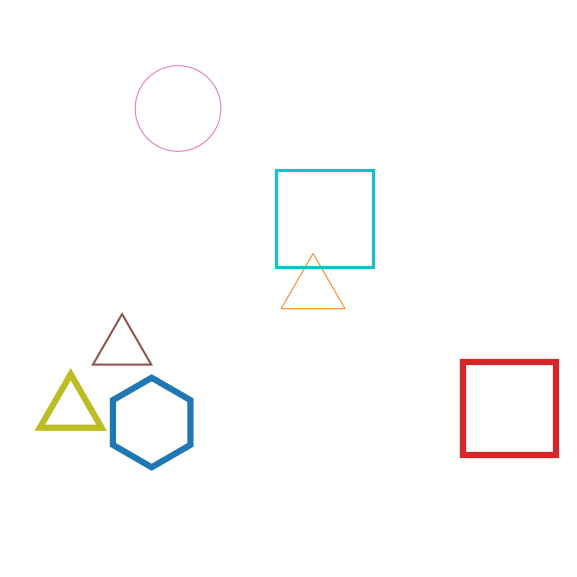[{"shape": "hexagon", "thickness": 3, "radius": 0.39, "center": [0.263, 0.268]}, {"shape": "triangle", "thickness": 0.5, "radius": 0.32, "center": [0.542, 0.496]}, {"shape": "square", "thickness": 3, "radius": 0.4, "center": [0.882, 0.292]}, {"shape": "triangle", "thickness": 1, "radius": 0.29, "center": [0.211, 0.397]}, {"shape": "circle", "thickness": 0.5, "radius": 0.37, "center": [0.308, 0.811]}, {"shape": "triangle", "thickness": 3, "radius": 0.31, "center": [0.122, 0.289]}, {"shape": "square", "thickness": 1.5, "radius": 0.42, "center": [0.562, 0.621]}]